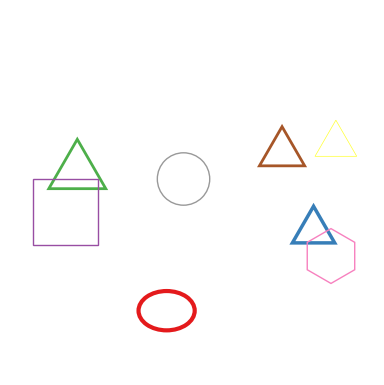[{"shape": "oval", "thickness": 3, "radius": 0.36, "center": [0.433, 0.193]}, {"shape": "triangle", "thickness": 2.5, "radius": 0.32, "center": [0.814, 0.401]}, {"shape": "triangle", "thickness": 2, "radius": 0.43, "center": [0.201, 0.553]}, {"shape": "square", "thickness": 1, "radius": 0.42, "center": [0.17, 0.449]}, {"shape": "triangle", "thickness": 0.5, "radius": 0.31, "center": [0.872, 0.625]}, {"shape": "triangle", "thickness": 2, "radius": 0.34, "center": [0.733, 0.603]}, {"shape": "hexagon", "thickness": 1, "radius": 0.36, "center": [0.86, 0.335]}, {"shape": "circle", "thickness": 1, "radius": 0.34, "center": [0.477, 0.535]}]